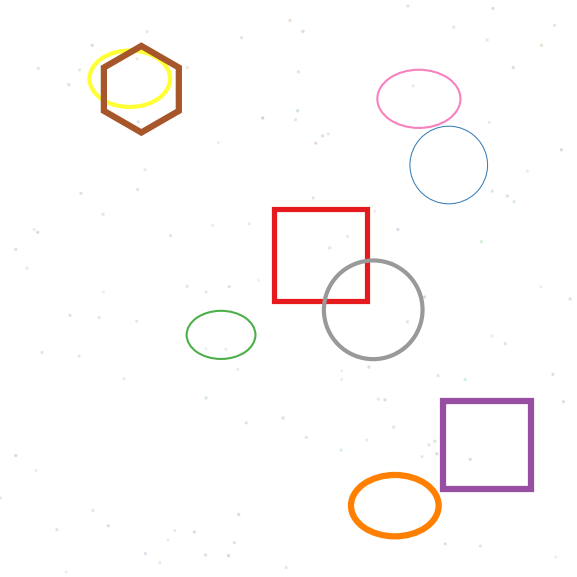[{"shape": "square", "thickness": 2.5, "radius": 0.4, "center": [0.555, 0.558]}, {"shape": "circle", "thickness": 0.5, "radius": 0.34, "center": [0.777, 0.713]}, {"shape": "oval", "thickness": 1, "radius": 0.3, "center": [0.383, 0.419]}, {"shape": "square", "thickness": 3, "radius": 0.38, "center": [0.843, 0.228]}, {"shape": "oval", "thickness": 3, "radius": 0.38, "center": [0.684, 0.124]}, {"shape": "oval", "thickness": 2, "radius": 0.35, "center": [0.225, 0.863]}, {"shape": "hexagon", "thickness": 3, "radius": 0.37, "center": [0.245, 0.845]}, {"shape": "oval", "thickness": 1, "radius": 0.36, "center": [0.725, 0.828]}, {"shape": "circle", "thickness": 2, "radius": 0.43, "center": [0.646, 0.463]}]